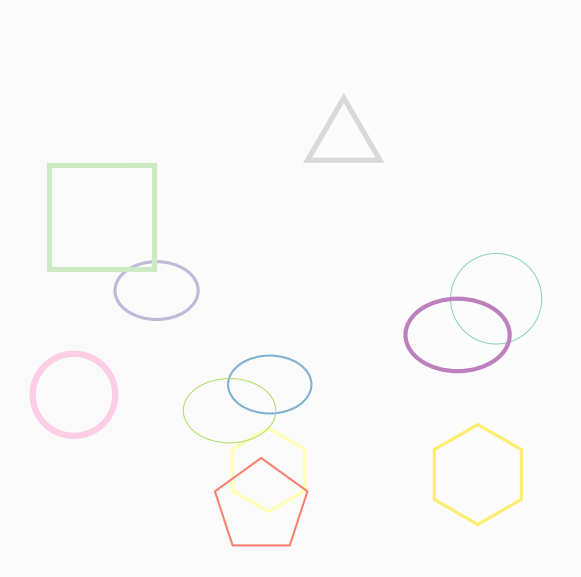[{"shape": "circle", "thickness": 0.5, "radius": 0.39, "center": [0.854, 0.482]}, {"shape": "hexagon", "thickness": 1.5, "radius": 0.36, "center": [0.462, 0.185]}, {"shape": "oval", "thickness": 1.5, "radius": 0.36, "center": [0.269, 0.496]}, {"shape": "pentagon", "thickness": 1, "radius": 0.42, "center": [0.449, 0.122]}, {"shape": "oval", "thickness": 1, "radius": 0.36, "center": [0.464, 0.333]}, {"shape": "oval", "thickness": 0.5, "radius": 0.4, "center": [0.395, 0.288]}, {"shape": "circle", "thickness": 3, "radius": 0.36, "center": [0.127, 0.315]}, {"shape": "triangle", "thickness": 2.5, "radius": 0.36, "center": [0.591, 0.758]}, {"shape": "oval", "thickness": 2, "radius": 0.45, "center": [0.787, 0.419]}, {"shape": "square", "thickness": 2.5, "radius": 0.45, "center": [0.175, 0.623]}, {"shape": "hexagon", "thickness": 1.5, "radius": 0.43, "center": [0.822, 0.177]}]